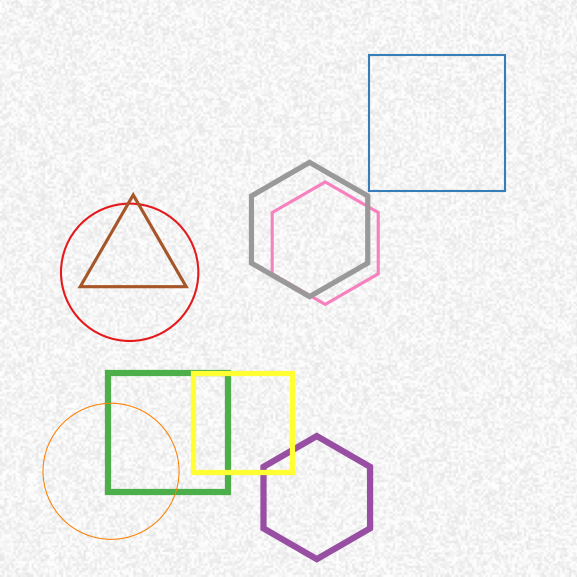[{"shape": "circle", "thickness": 1, "radius": 0.59, "center": [0.225, 0.528]}, {"shape": "square", "thickness": 1, "radius": 0.59, "center": [0.758, 0.786]}, {"shape": "square", "thickness": 3, "radius": 0.52, "center": [0.29, 0.25]}, {"shape": "hexagon", "thickness": 3, "radius": 0.53, "center": [0.549, 0.137]}, {"shape": "circle", "thickness": 0.5, "radius": 0.59, "center": [0.192, 0.183]}, {"shape": "square", "thickness": 2.5, "radius": 0.43, "center": [0.419, 0.267]}, {"shape": "triangle", "thickness": 1.5, "radius": 0.53, "center": [0.231, 0.556]}, {"shape": "hexagon", "thickness": 1.5, "radius": 0.53, "center": [0.563, 0.578]}, {"shape": "hexagon", "thickness": 2.5, "radius": 0.58, "center": [0.536, 0.602]}]